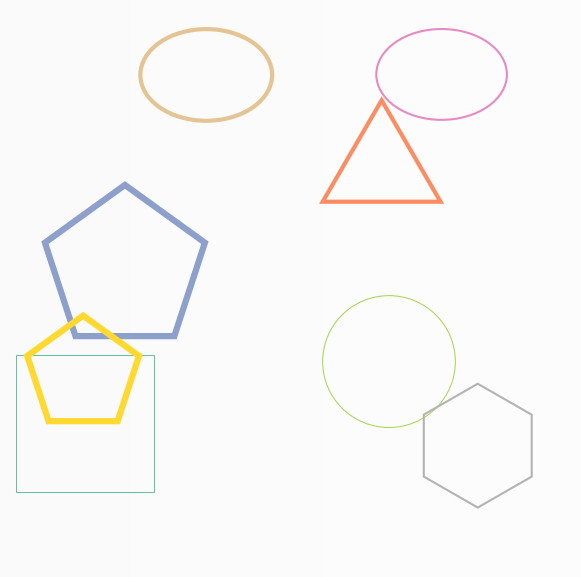[{"shape": "square", "thickness": 0.5, "radius": 0.59, "center": [0.147, 0.266]}, {"shape": "triangle", "thickness": 2, "radius": 0.59, "center": [0.657, 0.708]}, {"shape": "pentagon", "thickness": 3, "radius": 0.72, "center": [0.215, 0.534]}, {"shape": "oval", "thickness": 1, "radius": 0.56, "center": [0.76, 0.87]}, {"shape": "circle", "thickness": 0.5, "radius": 0.57, "center": [0.669, 0.373]}, {"shape": "pentagon", "thickness": 3, "radius": 0.51, "center": [0.143, 0.352]}, {"shape": "oval", "thickness": 2, "radius": 0.57, "center": [0.355, 0.869]}, {"shape": "hexagon", "thickness": 1, "radius": 0.54, "center": [0.822, 0.227]}]